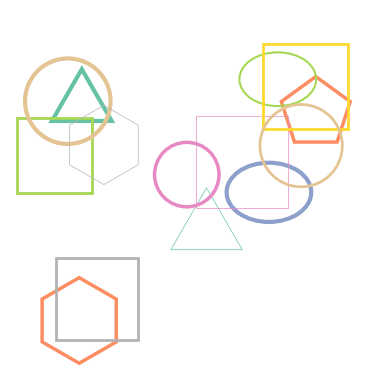[{"shape": "triangle", "thickness": 3, "radius": 0.45, "center": [0.212, 0.731]}, {"shape": "triangle", "thickness": 0.5, "radius": 0.54, "center": [0.536, 0.405]}, {"shape": "hexagon", "thickness": 2.5, "radius": 0.56, "center": [0.206, 0.168]}, {"shape": "pentagon", "thickness": 2.5, "radius": 0.47, "center": [0.82, 0.707]}, {"shape": "oval", "thickness": 3, "radius": 0.55, "center": [0.698, 0.5]}, {"shape": "square", "thickness": 0.5, "radius": 0.59, "center": [0.628, 0.579]}, {"shape": "circle", "thickness": 2.5, "radius": 0.42, "center": [0.485, 0.547]}, {"shape": "square", "thickness": 2, "radius": 0.49, "center": [0.141, 0.597]}, {"shape": "oval", "thickness": 1.5, "radius": 0.5, "center": [0.722, 0.794]}, {"shape": "square", "thickness": 2, "radius": 0.55, "center": [0.793, 0.776]}, {"shape": "circle", "thickness": 2, "radius": 0.53, "center": [0.782, 0.622]}, {"shape": "circle", "thickness": 3, "radius": 0.56, "center": [0.176, 0.737]}, {"shape": "square", "thickness": 2, "radius": 0.53, "center": [0.252, 0.223]}, {"shape": "hexagon", "thickness": 0.5, "radius": 0.51, "center": [0.27, 0.623]}]